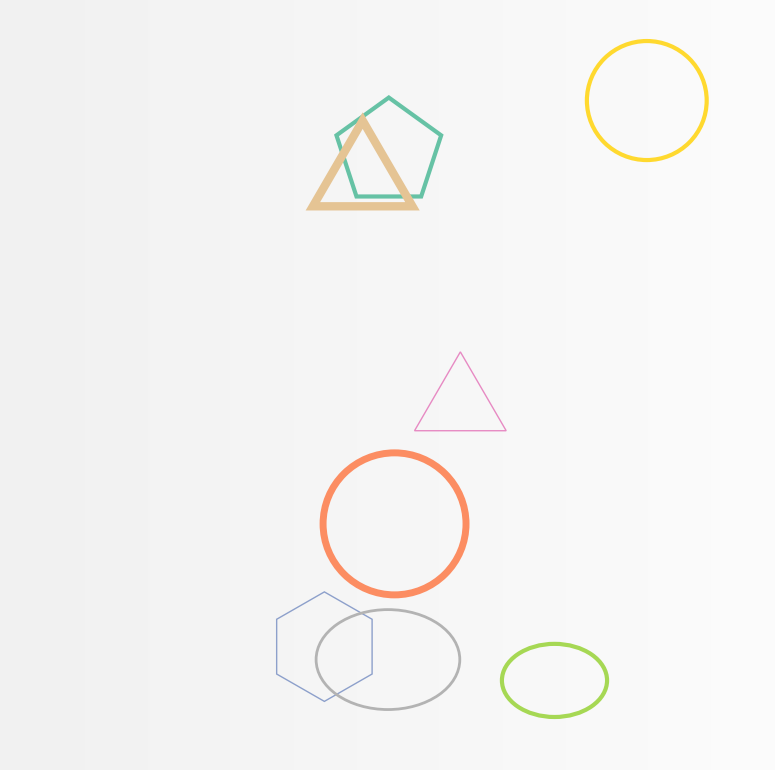[{"shape": "pentagon", "thickness": 1.5, "radius": 0.36, "center": [0.502, 0.802]}, {"shape": "circle", "thickness": 2.5, "radius": 0.46, "center": [0.509, 0.32]}, {"shape": "hexagon", "thickness": 0.5, "radius": 0.36, "center": [0.419, 0.16]}, {"shape": "triangle", "thickness": 0.5, "radius": 0.34, "center": [0.594, 0.475]}, {"shape": "oval", "thickness": 1.5, "radius": 0.34, "center": [0.715, 0.116]}, {"shape": "circle", "thickness": 1.5, "radius": 0.39, "center": [0.835, 0.869]}, {"shape": "triangle", "thickness": 3, "radius": 0.37, "center": [0.468, 0.769]}, {"shape": "oval", "thickness": 1, "radius": 0.46, "center": [0.501, 0.143]}]